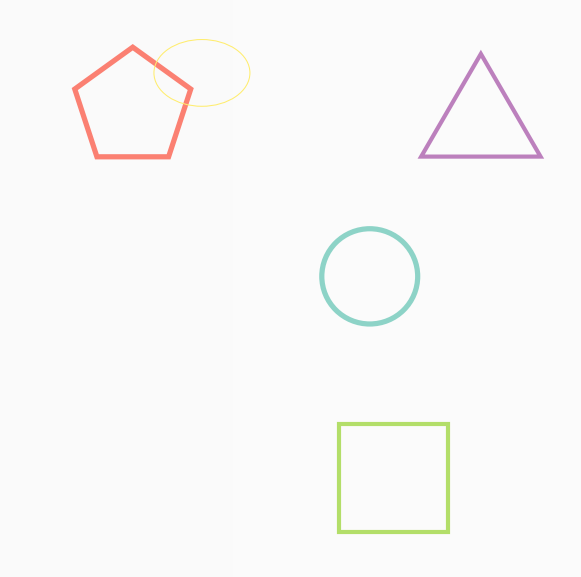[{"shape": "circle", "thickness": 2.5, "radius": 0.41, "center": [0.636, 0.521]}, {"shape": "pentagon", "thickness": 2.5, "radius": 0.52, "center": [0.228, 0.812]}, {"shape": "square", "thickness": 2, "radius": 0.47, "center": [0.677, 0.172]}, {"shape": "triangle", "thickness": 2, "radius": 0.59, "center": [0.827, 0.787]}, {"shape": "oval", "thickness": 0.5, "radius": 0.41, "center": [0.347, 0.873]}]